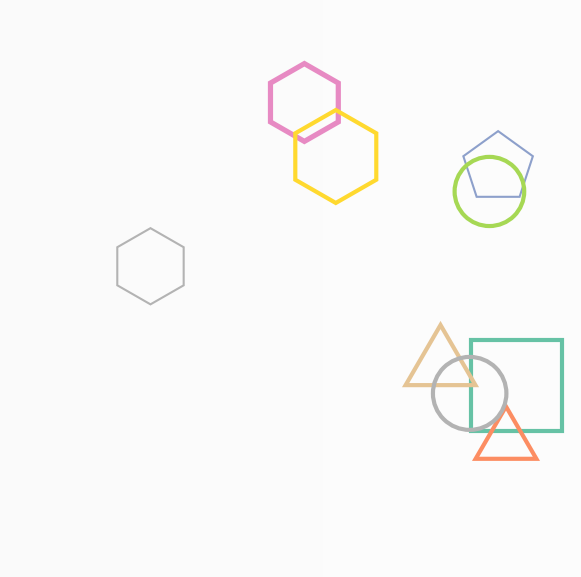[{"shape": "square", "thickness": 2, "radius": 0.39, "center": [0.888, 0.331]}, {"shape": "triangle", "thickness": 2, "radius": 0.3, "center": [0.871, 0.235]}, {"shape": "pentagon", "thickness": 1, "radius": 0.31, "center": [0.857, 0.709]}, {"shape": "hexagon", "thickness": 2.5, "radius": 0.34, "center": [0.524, 0.822]}, {"shape": "circle", "thickness": 2, "radius": 0.3, "center": [0.842, 0.668]}, {"shape": "hexagon", "thickness": 2, "radius": 0.4, "center": [0.578, 0.728]}, {"shape": "triangle", "thickness": 2, "radius": 0.35, "center": [0.758, 0.367]}, {"shape": "hexagon", "thickness": 1, "radius": 0.33, "center": [0.259, 0.538]}, {"shape": "circle", "thickness": 2, "radius": 0.32, "center": [0.808, 0.318]}]